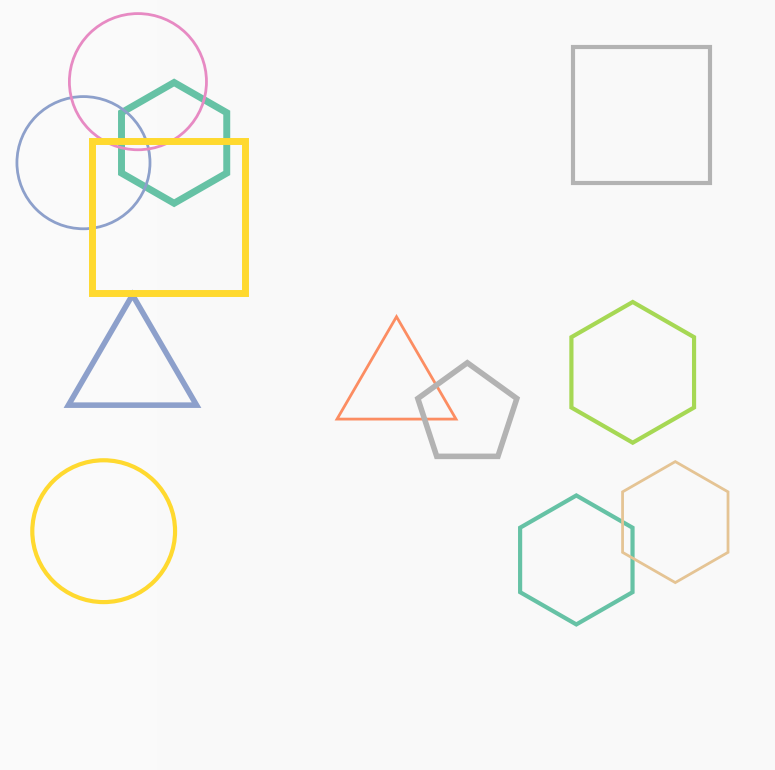[{"shape": "hexagon", "thickness": 2.5, "radius": 0.39, "center": [0.225, 0.814]}, {"shape": "hexagon", "thickness": 1.5, "radius": 0.42, "center": [0.744, 0.273]}, {"shape": "triangle", "thickness": 1, "radius": 0.44, "center": [0.512, 0.5]}, {"shape": "circle", "thickness": 1, "radius": 0.43, "center": [0.108, 0.789]}, {"shape": "triangle", "thickness": 2, "radius": 0.48, "center": [0.171, 0.522]}, {"shape": "circle", "thickness": 1, "radius": 0.44, "center": [0.178, 0.894]}, {"shape": "hexagon", "thickness": 1.5, "radius": 0.46, "center": [0.816, 0.516]}, {"shape": "circle", "thickness": 1.5, "radius": 0.46, "center": [0.134, 0.31]}, {"shape": "square", "thickness": 2.5, "radius": 0.49, "center": [0.218, 0.719]}, {"shape": "hexagon", "thickness": 1, "radius": 0.39, "center": [0.871, 0.322]}, {"shape": "pentagon", "thickness": 2, "radius": 0.34, "center": [0.603, 0.462]}, {"shape": "square", "thickness": 1.5, "radius": 0.44, "center": [0.828, 0.851]}]